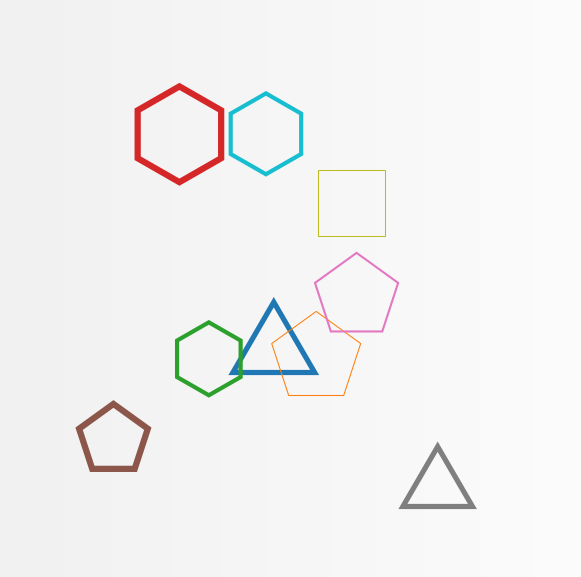[{"shape": "triangle", "thickness": 2.5, "radius": 0.41, "center": [0.471, 0.395]}, {"shape": "pentagon", "thickness": 0.5, "radius": 0.4, "center": [0.544, 0.379]}, {"shape": "hexagon", "thickness": 2, "radius": 0.32, "center": [0.359, 0.378]}, {"shape": "hexagon", "thickness": 3, "radius": 0.41, "center": [0.309, 0.767]}, {"shape": "pentagon", "thickness": 3, "radius": 0.31, "center": [0.195, 0.238]}, {"shape": "pentagon", "thickness": 1, "radius": 0.38, "center": [0.613, 0.486]}, {"shape": "triangle", "thickness": 2.5, "radius": 0.35, "center": [0.753, 0.157]}, {"shape": "square", "thickness": 0.5, "radius": 0.29, "center": [0.604, 0.648]}, {"shape": "hexagon", "thickness": 2, "radius": 0.35, "center": [0.458, 0.767]}]